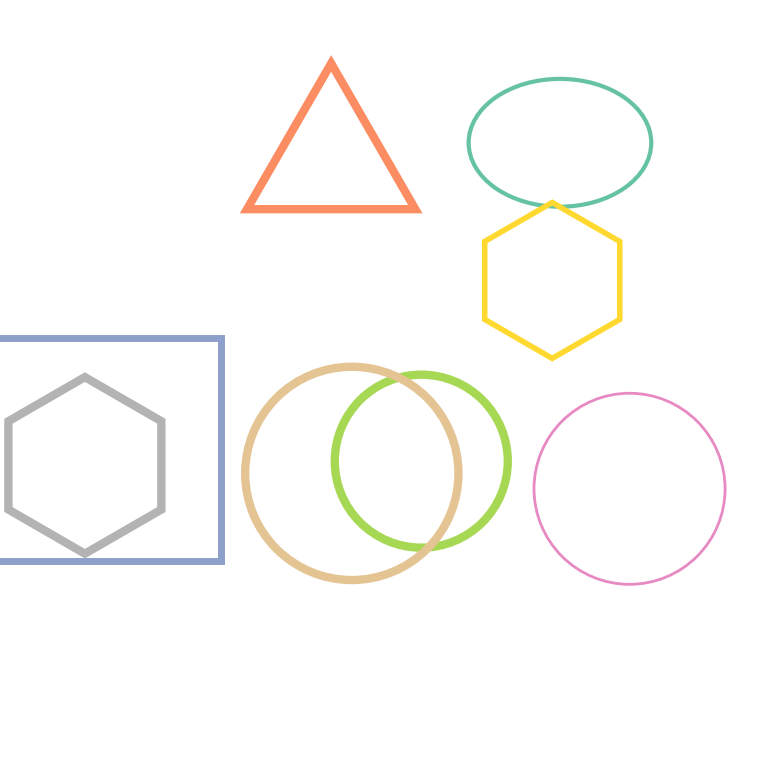[{"shape": "oval", "thickness": 1.5, "radius": 0.59, "center": [0.727, 0.815]}, {"shape": "triangle", "thickness": 3, "radius": 0.63, "center": [0.43, 0.791]}, {"shape": "square", "thickness": 2.5, "radius": 0.72, "center": [0.143, 0.416]}, {"shape": "circle", "thickness": 1, "radius": 0.62, "center": [0.818, 0.365]}, {"shape": "circle", "thickness": 3, "radius": 0.56, "center": [0.547, 0.401]}, {"shape": "hexagon", "thickness": 2, "radius": 0.51, "center": [0.717, 0.636]}, {"shape": "circle", "thickness": 3, "radius": 0.69, "center": [0.457, 0.385]}, {"shape": "hexagon", "thickness": 3, "radius": 0.57, "center": [0.11, 0.396]}]